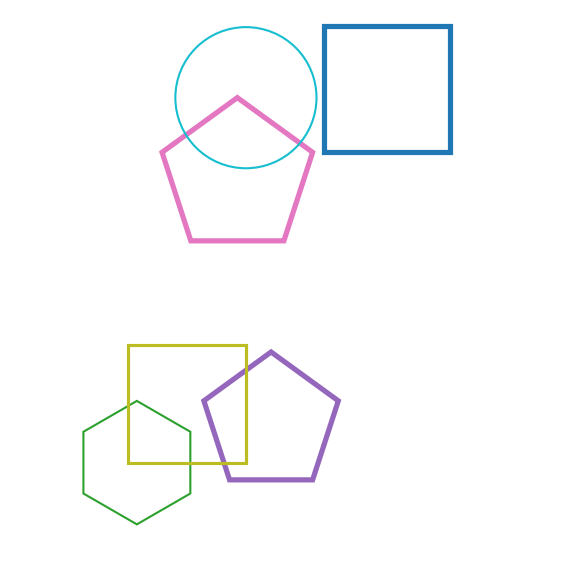[{"shape": "square", "thickness": 2.5, "radius": 0.54, "center": [0.67, 0.845]}, {"shape": "hexagon", "thickness": 1, "radius": 0.53, "center": [0.237, 0.198]}, {"shape": "pentagon", "thickness": 2.5, "radius": 0.61, "center": [0.469, 0.267]}, {"shape": "pentagon", "thickness": 2.5, "radius": 0.69, "center": [0.411, 0.693]}, {"shape": "square", "thickness": 1.5, "radius": 0.51, "center": [0.325, 0.299]}, {"shape": "circle", "thickness": 1, "radius": 0.61, "center": [0.426, 0.83]}]